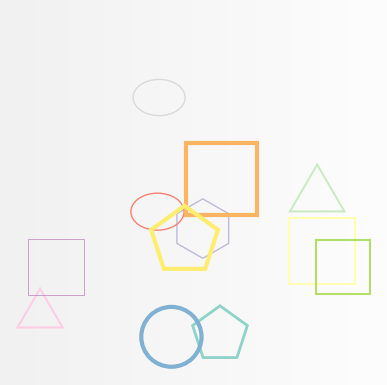[{"shape": "pentagon", "thickness": 2, "radius": 0.37, "center": [0.568, 0.131]}, {"shape": "square", "thickness": 1.5, "radius": 0.43, "center": [0.831, 0.347]}, {"shape": "hexagon", "thickness": 1, "radius": 0.39, "center": [0.523, 0.406]}, {"shape": "oval", "thickness": 1, "radius": 0.34, "center": [0.406, 0.45]}, {"shape": "circle", "thickness": 3, "radius": 0.39, "center": [0.442, 0.125]}, {"shape": "square", "thickness": 3, "radius": 0.46, "center": [0.572, 0.535]}, {"shape": "square", "thickness": 1.5, "radius": 0.35, "center": [0.886, 0.307]}, {"shape": "triangle", "thickness": 1.5, "radius": 0.34, "center": [0.103, 0.183]}, {"shape": "oval", "thickness": 1, "radius": 0.34, "center": [0.411, 0.747]}, {"shape": "square", "thickness": 0.5, "radius": 0.36, "center": [0.144, 0.306]}, {"shape": "triangle", "thickness": 1.5, "radius": 0.41, "center": [0.818, 0.491]}, {"shape": "pentagon", "thickness": 3, "radius": 0.45, "center": [0.476, 0.375]}]